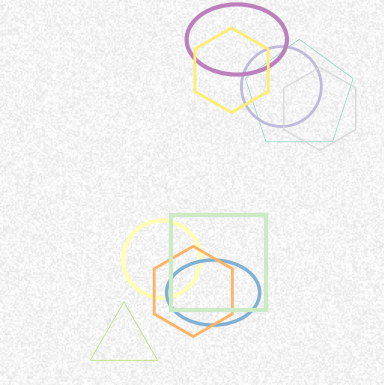[{"shape": "pentagon", "thickness": 0.5, "radius": 0.74, "center": [0.777, 0.751]}, {"shape": "circle", "thickness": 3, "radius": 0.5, "center": [0.42, 0.327]}, {"shape": "circle", "thickness": 2, "radius": 0.52, "center": [0.731, 0.775]}, {"shape": "oval", "thickness": 2.5, "radius": 0.6, "center": [0.554, 0.24]}, {"shape": "hexagon", "thickness": 2, "radius": 0.59, "center": [0.502, 0.243]}, {"shape": "triangle", "thickness": 0.5, "radius": 0.5, "center": [0.322, 0.115]}, {"shape": "hexagon", "thickness": 1, "radius": 0.54, "center": [0.831, 0.717]}, {"shape": "oval", "thickness": 3, "radius": 0.65, "center": [0.615, 0.897]}, {"shape": "square", "thickness": 3, "radius": 0.62, "center": [0.567, 0.318]}, {"shape": "hexagon", "thickness": 2, "radius": 0.55, "center": [0.601, 0.818]}]